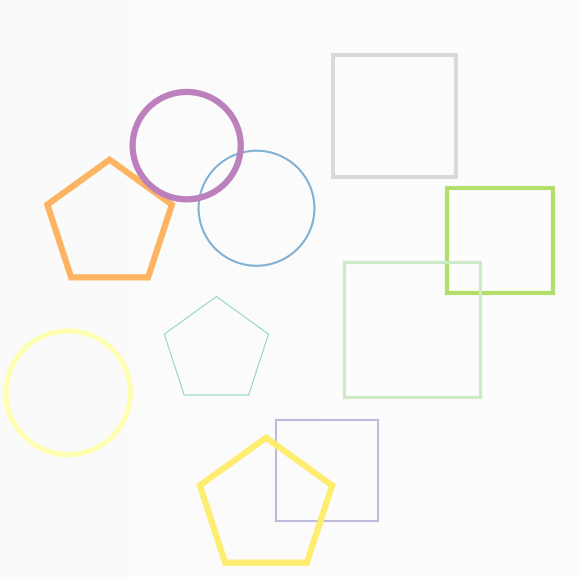[{"shape": "pentagon", "thickness": 0.5, "radius": 0.47, "center": [0.372, 0.391]}, {"shape": "circle", "thickness": 2.5, "radius": 0.54, "center": [0.117, 0.319]}, {"shape": "square", "thickness": 1, "radius": 0.44, "center": [0.563, 0.185]}, {"shape": "circle", "thickness": 1, "radius": 0.5, "center": [0.441, 0.639]}, {"shape": "pentagon", "thickness": 3, "radius": 0.56, "center": [0.189, 0.61]}, {"shape": "square", "thickness": 2, "radius": 0.45, "center": [0.86, 0.583]}, {"shape": "square", "thickness": 2, "radius": 0.53, "center": [0.679, 0.798]}, {"shape": "circle", "thickness": 3, "radius": 0.46, "center": [0.321, 0.747]}, {"shape": "square", "thickness": 1.5, "radius": 0.59, "center": [0.709, 0.428]}, {"shape": "pentagon", "thickness": 3, "radius": 0.6, "center": [0.458, 0.122]}]